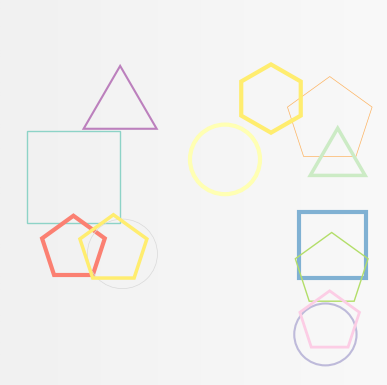[{"shape": "square", "thickness": 1, "radius": 0.6, "center": [0.189, 0.541]}, {"shape": "circle", "thickness": 3, "radius": 0.45, "center": [0.581, 0.586]}, {"shape": "circle", "thickness": 1.5, "radius": 0.4, "center": [0.84, 0.131]}, {"shape": "pentagon", "thickness": 3, "radius": 0.43, "center": [0.19, 0.355]}, {"shape": "square", "thickness": 3, "radius": 0.43, "center": [0.859, 0.365]}, {"shape": "pentagon", "thickness": 0.5, "radius": 0.57, "center": [0.851, 0.686]}, {"shape": "pentagon", "thickness": 1, "radius": 0.49, "center": [0.856, 0.297]}, {"shape": "pentagon", "thickness": 2, "radius": 0.4, "center": [0.851, 0.164]}, {"shape": "circle", "thickness": 0.5, "radius": 0.45, "center": [0.316, 0.341]}, {"shape": "triangle", "thickness": 1.5, "radius": 0.54, "center": [0.31, 0.72]}, {"shape": "triangle", "thickness": 2.5, "radius": 0.41, "center": [0.871, 0.585]}, {"shape": "hexagon", "thickness": 3, "radius": 0.44, "center": [0.699, 0.744]}, {"shape": "pentagon", "thickness": 2.5, "radius": 0.45, "center": [0.293, 0.351]}]